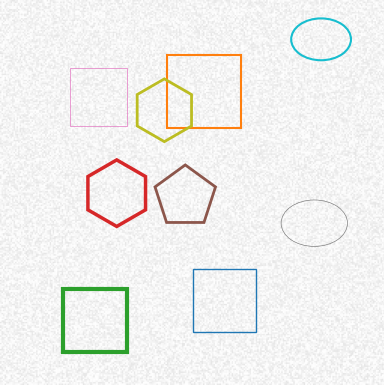[{"shape": "square", "thickness": 1, "radius": 0.41, "center": [0.582, 0.219]}, {"shape": "square", "thickness": 1.5, "radius": 0.48, "center": [0.53, 0.762]}, {"shape": "square", "thickness": 3, "radius": 0.41, "center": [0.247, 0.168]}, {"shape": "hexagon", "thickness": 2.5, "radius": 0.43, "center": [0.303, 0.498]}, {"shape": "pentagon", "thickness": 2, "radius": 0.41, "center": [0.481, 0.489]}, {"shape": "square", "thickness": 0.5, "radius": 0.37, "center": [0.255, 0.748]}, {"shape": "oval", "thickness": 0.5, "radius": 0.43, "center": [0.816, 0.42]}, {"shape": "hexagon", "thickness": 2, "radius": 0.41, "center": [0.427, 0.714]}, {"shape": "oval", "thickness": 1.5, "radius": 0.39, "center": [0.834, 0.898]}]